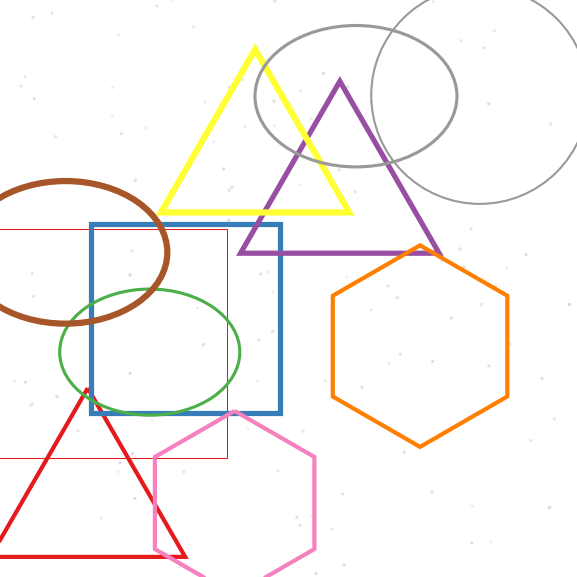[{"shape": "triangle", "thickness": 2, "radius": 0.97, "center": [0.152, 0.132]}, {"shape": "square", "thickness": 0.5, "radius": 0.99, "center": [0.194, 0.404]}, {"shape": "square", "thickness": 2.5, "radius": 0.82, "center": [0.322, 0.448]}, {"shape": "oval", "thickness": 1.5, "radius": 0.78, "center": [0.259, 0.389]}, {"shape": "triangle", "thickness": 2.5, "radius": 0.99, "center": [0.588, 0.66]}, {"shape": "hexagon", "thickness": 2, "radius": 0.87, "center": [0.727, 0.4]}, {"shape": "triangle", "thickness": 3, "radius": 0.94, "center": [0.442, 0.725]}, {"shape": "oval", "thickness": 3, "radius": 0.88, "center": [0.113, 0.562]}, {"shape": "hexagon", "thickness": 2, "radius": 0.8, "center": [0.406, 0.128]}, {"shape": "oval", "thickness": 1.5, "radius": 0.87, "center": [0.616, 0.833]}, {"shape": "circle", "thickness": 1, "radius": 0.94, "center": [0.831, 0.834]}]